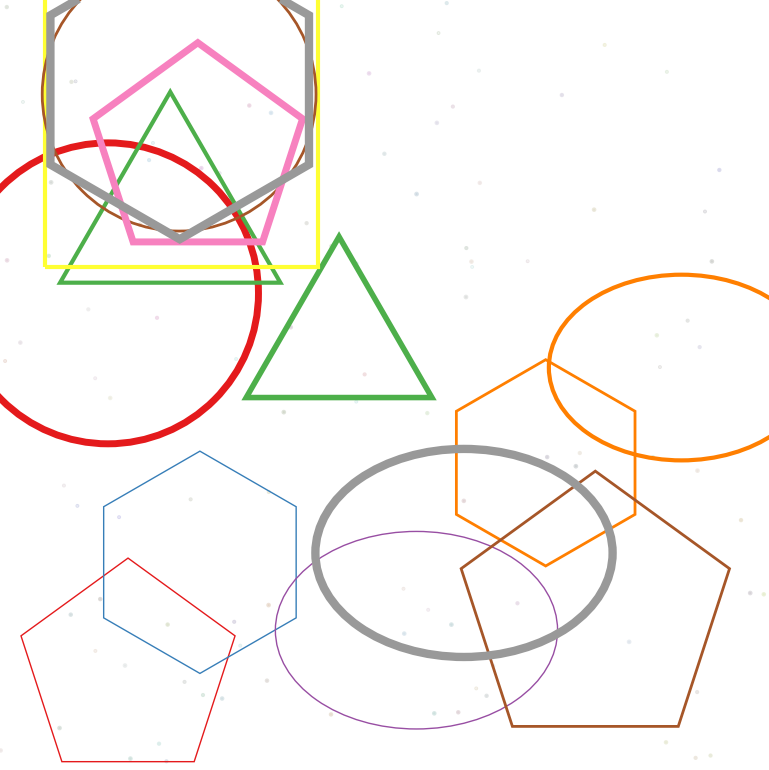[{"shape": "circle", "thickness": 2.5, "radius": 0.98, "center": [0.14, 0.619]}, {"shape": "pentagon", "thickness": 0.5, "radius": 0.73, "center": [0.166, 0.129]}, {"shape": "hexagon", "thickness": 0.5, "radius": 0.72, "center": [0.26, 0.27]}, {"shape": "triangle", "thickness": 2, "radius": 0.7, "center": [0.44, 0.553]}, {"shape": "triangle", "thickness": 1.5, "radius": 0.83, "center": [0.221, 0.715]}, {"shape": "oval", "thickness": 0.5, "radius": 0.92, "center": [0.541, 0.182]}, {"shape": "oval", "thickness": 1.5, "radius": 0.86, "center": [0.885, 0.523]}, {"shape": "hexagon", "thickness": 1, "radius": 0.67, "center": [0.709, 0.399]}, {"shape": "square", "thickness": 1.5, "radius": 0.89, "center": [0.235, 0.831]}, {"shape": "pentagon", "thickness": 1, "radius": 0.92, "center": [0.773, 0.205]}, {"shape": "circle", "thickness": 1, "radius": 0.89, "center": [0.233, 0.878]}, {"shape": "pentagon", "thickness": 2.5, "radius": 0.72, "center": [0.257, 0.802]}, {"shape": "oval", "thickness": 3, "radius": 0.97, "center": [0.603, 0.282]}, {"shape": "hexagon", "thickness": 3, "radius": 0.97, "center": [0.233, 0.883]}]